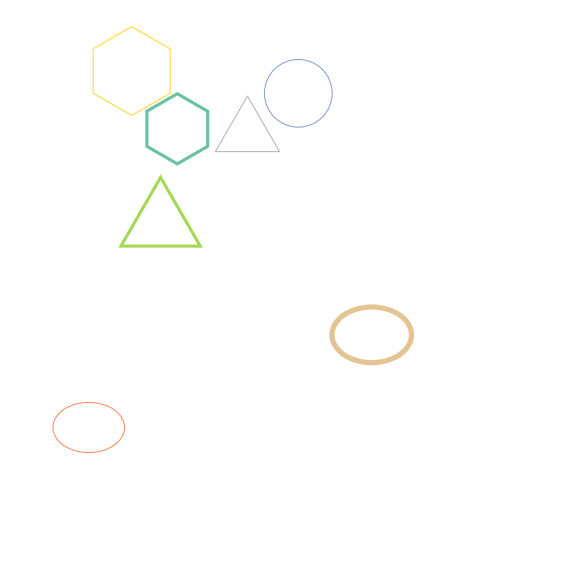[{"shape": "hexagon", "thickness": 1.5, "radius": 0.3, "center": [0.307, 0.776]}, {"shape": "oval", "thickness": 0.5, "radius": 0.31, "center": [0.154, 0.259]}, {"shape": "circle", "thickness": 0.5, "radius": 0.29, "center": [0.517, 0.838]}, {"shape": "triangle", "thickness": 1.5, "radius": 0.4, "center": [0.278, 0.613]}, {"shape": "hexagon", "thickness": 0.5, "radius": 0.38, "center": [0.228, 0.876]}, {"shape": "oval", "thickness": 2.5, "radius": 0.34, "center": [0.644, 0.419]}, {"shape": "triangle", "thickness": 0.5, "radius": 0.32, "center": [0.428, 0.769]}]